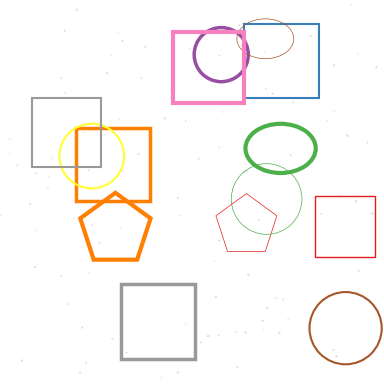[{"shape": "square", "thickness": 1, "radius": 0.39, "center": [0.896, 0.413]}, {"shape": "pentagon", "thickness": 0.5, "radius": 0.42, "center": [0.64, 0.414]}, {"shape": "square", "thickness": 1.5, "radius": 0.48, "center": [0.731, 0.841]}, {"shape": "oval", "thickness": 3, "radius": 0.46, "center": [0.729, 0.615]}, {"shape": "circle", "thickness": 0.5, "radius": 0.46, "center": [0.692, 0.483]}, {"shape": "circle", "thickness": 2.5, "radius": 0.35, "center": [0.575, 0.858]}, {"shape": "pentagon", "thickness": 3, "radius": 0.48, "center": [0.3, 0.403]}, {"shape": "square", "thickness": 2.5, "radius": 0.48, "center": [0.294, 0.573]}, {"shape": "circle", "thickness": 1.5, "radius": 0.42, "center": [0.238, 0.595]}, {"shape": "oval", "thickness": 0.5, "radius": 0.37, "center": [0.689, 0.899]}, {"shape": "circle", "thickness": 1.5, "radius": 0.47, "center": [0.898, 0.148]}, {"shape": "square", "thickness": 3, "radius": 0.46, "center": [0.541, 0.824]}, {"shape": "square", "thickness": 1.5, "radius": 0.45, "center": [0.173, 0.656]}, {"shape": "square", "thickness": 2.5, "radius": 0.48, "center": [0.41, 0.165]}]